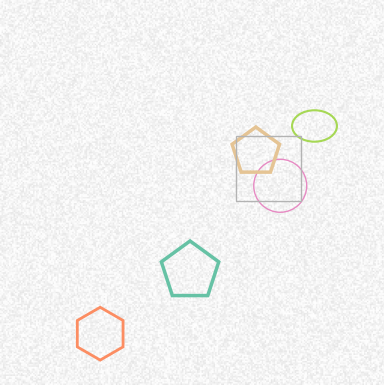[{"shape": "pentagon", "thickness": 2.5, "radius": 0.39, "center": [0.494, 0.296]}, {"shape": "hexagon", "thickness": 2, "radius": 0.34, "center": [0.26, 0.133]}, {"shape": "circle", "thickness": 1, "radius": 0.34, "center": [0.728, 0.517]}, {"shape": "oval", "thickness": 1.5, "radius": 0.29, "center": [0.817, 0.673]}, {"shape": "pentagon", "thickness": 2.5, "radius": 0.32, "center": [0.664, 0.605]}, {"shape": "square", "thickness": 1, "radius": 0.42, "center": [0.697, 0.562]}]